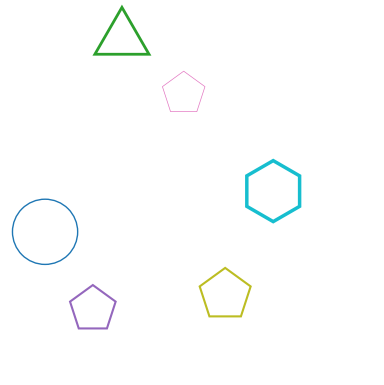[{"shape": "circle", "thickness": 1, "radius": 0.42, "center": [0.117, 0.398]}, {"shape": "triangle", "thickness": 2, "radius": 0.41, "center": [0.317, 0.9]}, {"shape": "pentagon", "thickness": 1.5, "radius": 0.31, "center": [0.241, 0.197]}, {"shape": "pentagon", "thickness": 0.5, "radius": 0.29, "center": [0.477, 0.757]}, {"shape": "pentagon", "thickness": 1.5, "radius": 0.35, "center": [0.585, 0.235]}, {"shape": "hexagon", "thickness": 2.5, "radius": 0.4, "center": [0.71, 0.504]}]